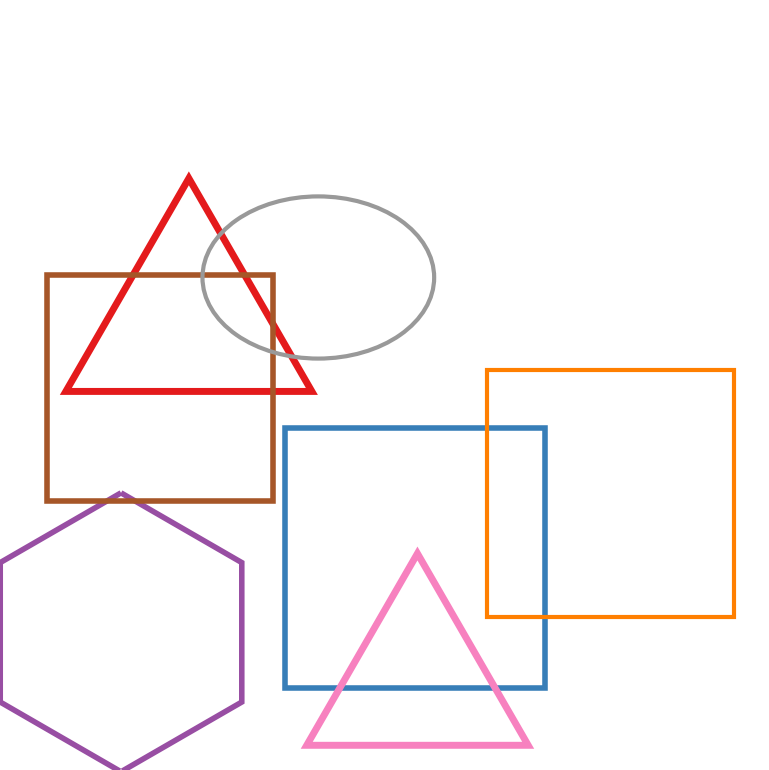[{"shape": "triangle", "thickness": 2.5, "radius": 0.92, "center": [0.245, 0.584]}, {"shape": "square", "thickness": 2, "radius": 0.84, "center": [0.538, 0.276]}, {"shape": "hexagon", "thickness": 2, "radius": 0.91, "center": [0.157, 0.179]}, {"shape": "square", "thickness": 1.5, "radius": 0.8, "center": [0.793, 0.36]}, {"shape": "square", "thickness": 2, "radius": 0.73, "center": [0.207, 0.496]}, {"shape": "triangle", "thickness": 2.5, "radius": 0.83, "center": [0.542, 0.115]}, {"shape": "oval", "thickness": 1.5, "radius": 0.75, "center": [0.413, 0.64]}]